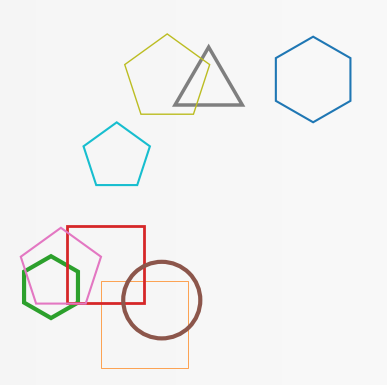[{"shape": "hexagon", "thickness": 1.5, "radius": 0.56, "center": [0.808, 0.794]}, {"shape": "square", "thickness": 0.5, "radius": 0.57, "center": [0.373, 0.156]}, {"shape": "hexagon", "thickness": 3, "radius": 0.4, "center": [0.132, 0.254]}, {"shape": "square", "thickness": 2, "radius": 0.5, "center": [0.272, 0.314]}, {"shape": "circle", "thickness": 3, "radius": 0.5, "center": [0.417, 0.221]}, {"shape": "pentagon", "thickness": 1.5, "radius": 0.54, "center": [0.157, 0.3]}, {"shape": "triangle", "thickness": 2.5, "radius": 0.5, "center": [0.538, 0.777]}, {"shape": "pentagon", "thickness": 1, "radius": 0.58, "center": [0.432, 0.797]}, {"shape": "pentagon", "thickness": 1.5, "radius": 0.45, "center": [0.301, 0.592]}]